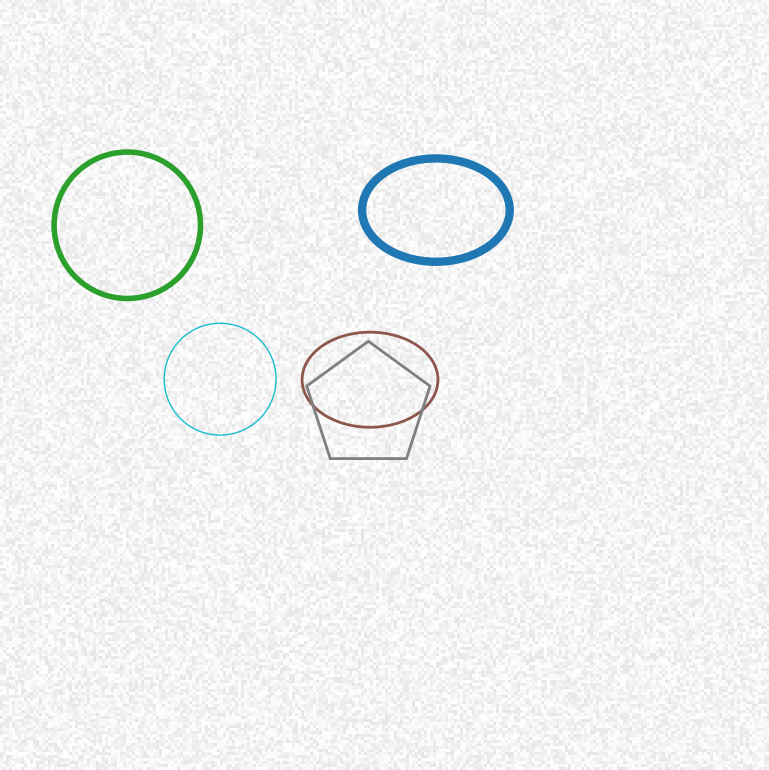[{"shape": "oval", "thickness": 3, "radius": 0.48, "center": [0.566, 0.727]}, {"shape": "circle", "thickness": 2, "radius": 0.48, "center": [0.165, 0.707]}, {"shape": "oval", "thickness": 1, "radius": 0.44, "center": [0.481, 0.507]}, {"shape": "pentagon", "thickness": 1, "radius": 0.42, "center": [0.478, 0.473]}, {"shape": "circle", "thickness": 0.5, "radius": 0.36, "center": [0.286, 0.508]}]